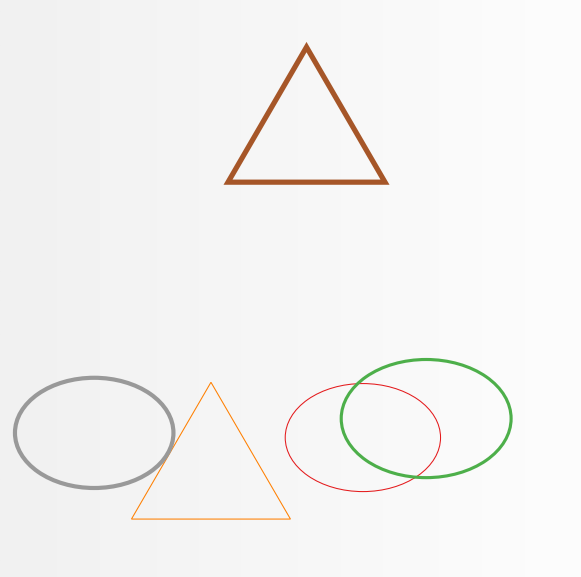[{"shape": "oval", "thickness": 0.5, "radius": 0.67, "center": [0.624, 0.241]}, {"shape": "oval", "thickness": 1.5, "radius": 0.73, "center": [0.733, 0.274]}, {"shape": "triangle", "thickness": 0.5, "radius": 0.79, "center": [0.363, 0.179]}, {"shape": "triangle", "thickness": 2.5, "radius": 0.78, "center": [0.527, 0.762]}, {"shape": "oval", "thickness": 2, "radius": 0.68, "center": [0.162, 0.25]}]